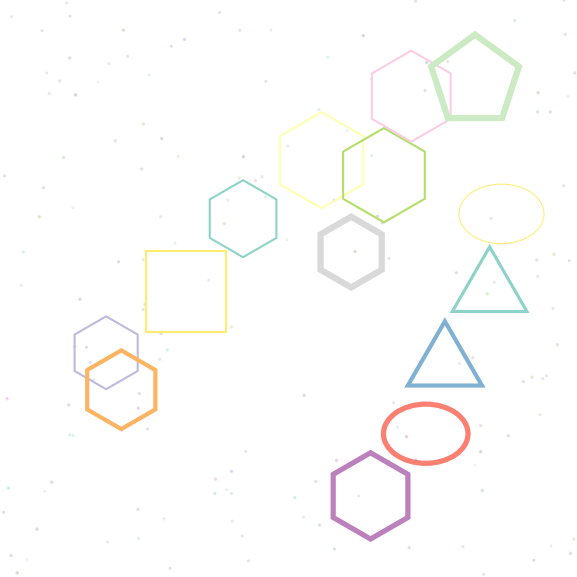[{"shape": "triangle", "thickness": 1.5, "radius": 0.37, "center": [0.848, 0.497]}, {"shape": "hexagon", "thickness": 1, "radius": 0.33, "center": [0.421, 0.62]}, {"shape": "hexagon", "thickness": 1, "radius": 0.42, "center": [0.557, 0.722]}, {"shape": "hexagon", "thickness": 1, "radius": 0.32, "center": [0.184, 0.388]}, {"shape": "oval", "thickness": 2.5, "radius": 0.37, "center": [0.737, 0.248]}, {"shape": "triangle", "thickness": 2, "radius": 0.37, "center": [0.77, 0.369]}, {"shape": "hexagon", "thickness": 2, "radius": 0.34, "center": [0.21, 0.324]}, {"shape": "hexagon", "thickness": 1, "radius": 0.41, "center": [0.665, 0.696]}, {"shape": "hexagon", "thickness": 1, "radius": 0.39, "center": [0.712, 0.833]}, {"shape": "hexagon", "thickness": 3, "radius": 0.31, "center": [0.608, 0.563]}, {"shape": "hexagon", "thickness": 2.5, "radius": 0.37, "center": [0.642, 0.14]}, {"shape": "pentagon", "thickness": 3, "radius": 0.4, "center": [0.823, 0.859]}, {"shape": "square", "thickness": 1, "radius": 0.35, "center": [0.322, 0.494]}, {"shape": "oval", "thickness": 0.5, "radius": 0.37, "center": [0.868, 0.629]}]